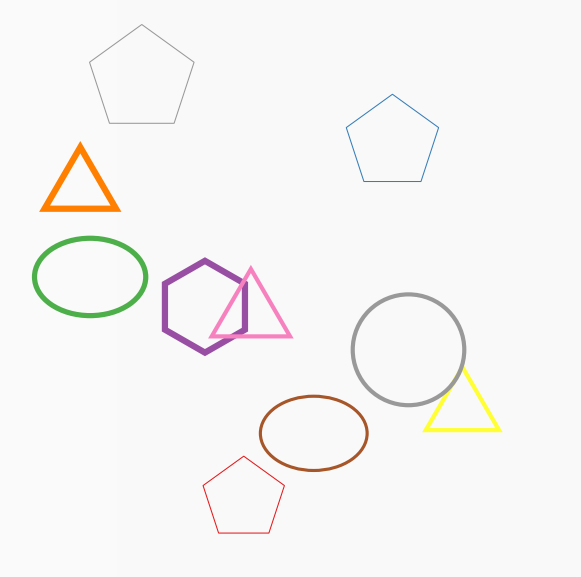[{"shape": "pentagon", "thickness": 0.5, "radius": 0.37, "center": [0.419, 0.136]}, {"shape": "pentagon", "thickness": 0.5, "radius": 0.42, "center": [0.675, 0.752]}, {"shape": "oval", "thickness": 2.5, "radius": 0.48, "center": [0.155, 0.52]}, {"shape": "hexagon", "thickness": 3, "radius": 0.4, "center": [0.353, 0.468]}, {"shape": "triangle", "thickness": 3, "radius": 0.35, "center": [0.138, 0.673]}, {"shape": "triangle", "thickness": 2, "radius": 0.36, "center": [0.796, 0.291]}, {"shape": "oval", "thickness": 1.5, "radius": 0.46, "center": [0.54, 0.249]}, {"shape": "triangle", "thickness": 2, "radius": 0.39, "center": [0.432, 0.456]}, {"shape": "pentagon", "thickness": 0.5, "radius": 0.47, "center": [0.244, 0.862]}, {"shape": "circle", "thickness": 2, "radius": 0.48, "center": [0.703, 0.393]}]